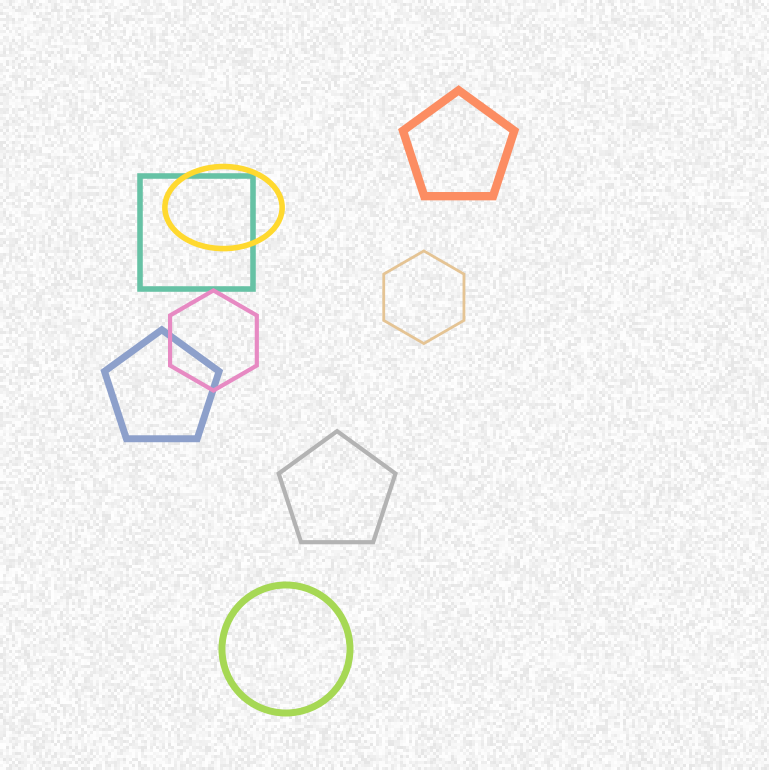[{"shape": "square", "thickness": 2, "radius": 0.37, "center": [0.255, 0.698]}, {"shape": "pentagon", "thickness": 3, "radius": 0.38, "center": [0.596, 0.807]}, {"shape": "pentagon", "thickness": 2.5, "radius": 0.39, "center": [0.21, 0.494]}, {"shape": "hexagon", "thickness": 1.5, "radius": 0.33, "center": [0.277, 0.558]}, {"shape": "circle", "thickness": 2.5, "radius": 0.42, "center": [0.371, 0.157]}, {"shape": "oval", "thickness": 2, "radius": 0.38, "center": [0.29, 0.73]}, {"shape": "hexagon", "thickness": 1, "radius": 0.3, "center": [0.55, 0.614]}, {"shape": "pentagon", "thickness": 1.5, "radius": 0.4, "center": [0.438, 0.36]}]